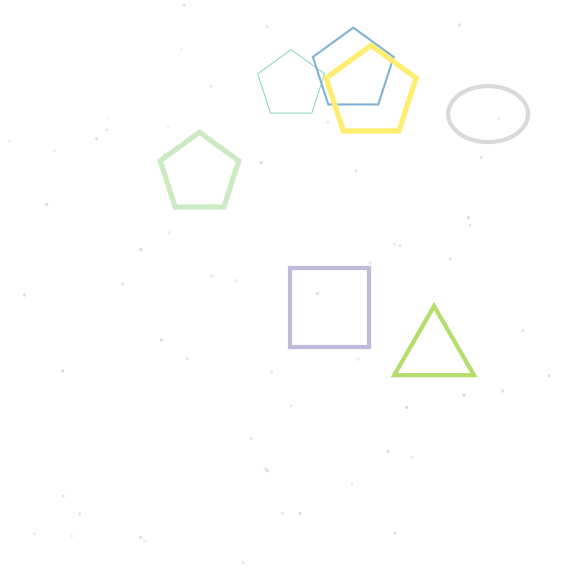[{"shape": "pentagon", "thickness": 0.5, "radius": 0.3, "center": [0.504, 0.852]}, {"shape": "square", "thickness": 2, "radius": 0.34, "center": [0.571, 0.467]}, {"shape": "pentagon", "thickness": 1, "radius": 0.37, "center": [0.612, 0.878]}, {"shape": "triangle", "thickness": 2, "radius": 0.4, "center": [0.752, 0.389]}, {"shape": "oval", "thickness": 2, "radius": 0.35, "center": [0.845, 0.802]}, {"shape": "pentagon", "thickness": 2.5, "radius": 0.36, "center": [0.345, 0.699]}, {"shape": "pentagon", "thickness": 2.5, "radius": 0.41, "center": [0.643, 0.839]}]